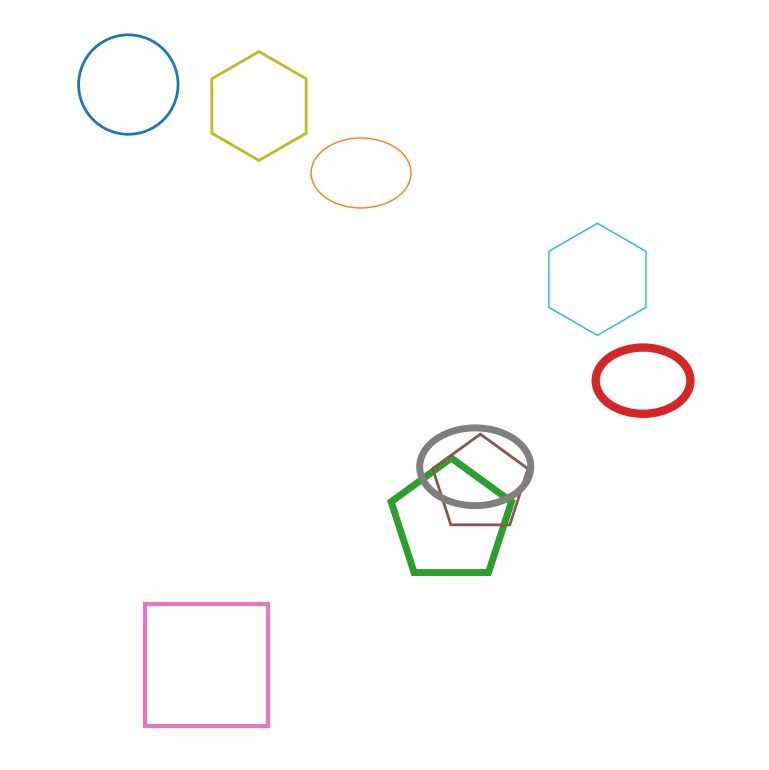[{"shape": "circle", "thickness": 1, "radius": 0.32, "center": [0.167, 0.89]}, {"shape": "oval", "thickness": 0.5, "radius": 0.32, "center": [0.469, 0.775]}, {"shape": "pentagon", "thickness": 2.5, "radius": 0.41, "center": [0.586, 0.323]}, {"shape": "oval", "thickness": 3, "radius": 0.31, "center": [0.835, 0.506]}, {"shape": "pentagon", "thickness": 1, "radius": 0.33, "center": [0.624, 0.371]}, {"shape": "square", "thickness": 1.5, "radius": 0.4, "center": [0.268, 0.137]}, {"shape": "oval", "thickness": 2.5, "radius": 0.36, "center": [0.617, 0.394]}, {"shape": "hexagon", "thickness": 1, "radius": 0.35, "center": [0.336, 0.862]}, {"shape": "hexagon", "thickness": 0.5, "radius": 0.36, "center": [0.776, 0.637]}]